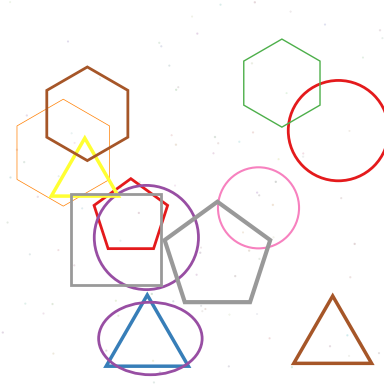[{"shape": "circle", "thickness": 2, "radius": 0.65, "center": [0.879, 0.661]}, {"shape": "pentagon", "thickness": 2, "radius": 0.5, "center": [0.34, 0.435]}, {"shape": "triangle", "thickness": 2.5, "radius": 0.62, "center": [0.383, 0.11]}, {"shape": "hexagon", "thickness": 1, "radius": 0.57, "center": [0.732, 0.784]}, {"shape": "oval", "thickness": 2, "radius": 0.67, "center": [0.391, 0.121]}, {"shape": "circle", "thickness": 2, "radius": 0.68, "center": [0.38, 0.383]}, {"shape": "hexagon", "thickness": 0.5, "radius": 0.69, "center": [0.164, 0.603]}, {"shape": "triangle", "thickness": 2.5, "radius": 0.5, "center": [0.22, 0.541]}, {"shape": "triangle", "thickness": 2.5, "radius": 0.58, "center": [0.864, 0.115]}, {"shape": "hexagon", "thickness": 2, "radius": 0.61, "center": [0.227, 0.704]}, {"shape": "circle", "thickness": 1.5, "radius": 0.53, "center": [0.671, 0.46]}, {"shape": "pentagon", "thickness": 3, "radius": 0.72, "center": [0.565, 0.332]}, {"shape": "square", "thickness": 2, "radius": 0.59, "center": [0.301, 0.377]}]